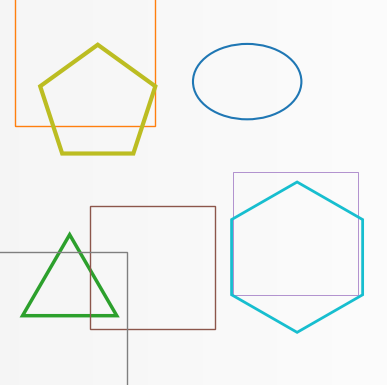[{"shape": "oval", "thickness": 1.5, "radius": 0.7, "center": [0.638, 0.788]}, {"shape": "square", "thickness": 1, "radius": 0.9, "center": [0.219, 0.852]}, {"shape": "triangle", "thickness": 2.5, "radius": 0.7, "center": [0.18, 0.25]}, {"shape": "square", "thickness": 0.5, "radius": 0.8, "center": [0.762, 0.393]}, {"shape": "square", "thickness": 1, "radius": 0.8, "center": [0.393, 0.305]}, {"shape": "square", "thickness": 1, "radius": 0.92, "center": [0.144, 0.163]}, {"shape": "pentagon", "thickness": 3, "radius": 0.78, "center": [0.252, 0.728]}, {"shape": "hexagon", "thickness": 2, "radius": 0.98, "center": [0.767, 0.332]}]